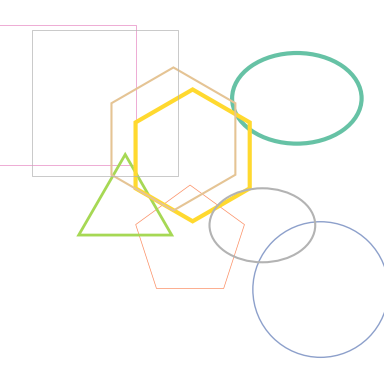[{"shape": "oval", "thickness": 3, "radius": 0.84, "center": [0.771, 0.745]}, {"shape": "pentagon", "thickness": 0.5, "radius": 0.74, "center": [0.494, 0.371]}, {"shape": "circle", "thickness": 1, "radius": 0.88, "center": [0.833, 0.248]}, {"shape": "square", "thickness": 0.5, "radius": 0.91, "center": [0.171, 0.753]}, {"shape": "triangle", "thickness": 2, "radius": 0.7, "center": [0.325, 0.459]}, {"shape": "hexagon", "thickness": 3, "radius": 0.86, "center": [0.5, 0.596]}, {"shape": "hexagon", "thickness": 1.5, "radius": 0.93, "center": [0.45, 0.639]}, {"shape": "square", "thickness": 0.5, "radius": 0.95, "center": [0.273, 0.732]}, {"shape": "oval", "thickness": 1.5, "radius": 0.69, "center": [0.681, 0.415]}]